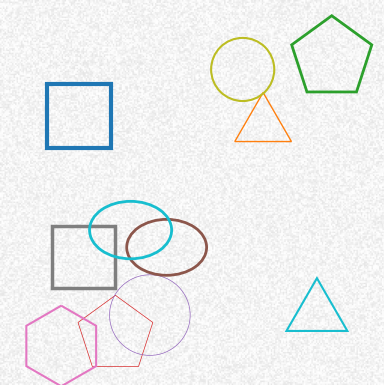[{"shape": "square", "thickness": 3, "radius": 0.42, "center": [0.205, 0.699]}, {"shape": "triangle", "thickness": 1, "radius": 0.42, "center": [0.683, 0.675]}, {"shape": "pentagon", "thickness": 2, "radius": 0.55, "center": [0.862, 0.85]}, {"shape": "pentagon", "thickness": 0.5, "radius": 0.51, "center": [0.3, 0.131]}, {"shape": "circle", "thickness": 0.5, "radius": 0.52, "center": [0.389, 0.182]}, {"shape": "oval", "thickness": 2, "radius": 0.52, "center": [0.433, 0.358]}, {"shape": "hexagon", "thickness": 1.5, "radius": 0.52, "center": [0.159, 0.101]}, {"shape": "square", "thickness": 2.5, "radius": 0.41, "center": [0.217, 0.333]}, {"shape": "circle", "thickness": 1.5, "radius": 0.41, "center": [0.63, 0.82]}, {"shape": "triangle", "thickness": 1.5, "radius": 0.46, "center": [0.823, 0.186]}, {"shape": "oval", "thickness": 2, "radius": 0.53, "center": [0.339, 0.402]}]